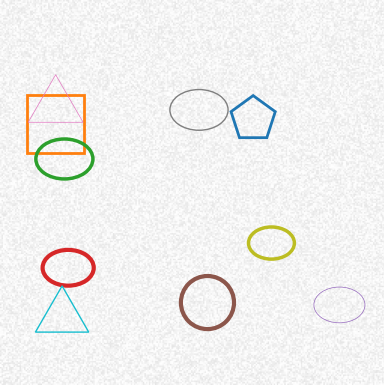[{"shape": "pentagon", "thickness": 2, "radius": 0.3, "center": [0.658, 0.691]}, {"shape": "square", "thickness": 2, "radius": 0.37, "center": [0.144, 0.678]}, {"shape": "oval", "thickness": 2.5, "radius": 0.37, "center": [0.167, 0.587]}, {"shape": "oval", "thickness": 3, "radius": 0.33, "center": [0.177, 0.304]}, {"shape": "oval", "thickness": 0.5, "radius": 0.33, "center": [0.882, 0.208]}, {"shape": "circle", "thickness": 3, "radius": 0.34, "center": [0.539, 0.214]}, {"shape": "triangle", "thickness": 0.5, "radius": 0.41, "center": [0.145, 0.724]}, {"shape": "oval", "thickness": 1, "radius": 0.38, "center": [0.517, 0.715]}, {"shape": "oval", "thickness": 2.5, "radius": 0.3, "center": [0.705, 0.369]}, {"shape": "triangle", "thickness": 1, "radius": 0.4, "center": [0.161, 0.177]}]